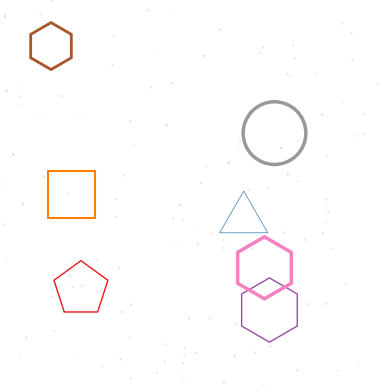[{"shape": "pentagon", "thickness": 1, "radius": 0.37, "center": [0.21, 0.249]}, {"shape": "triangle", "thickness": 0.5, "radius": 0.36, "center": [0.633, 0.431]}, {"shape": "hexagon", "thickness": 1, "radius": 0.42, "center": [0.7, 0.195]}, {"shape": "square", "thickness": 1.5, "radius": 0.3, "center": [0.186, 0.495]}, {"shape": "hexagon", "thickness": 2, "radius": 0.3, "center": [0.132, 0.88]}, {"shape": "hexagon", "thickness": 2.5, "radius": 0.4, "center": [0.687, 0.304]}, {"shape": "circle", "thickness": 2.5, "radius": 0.41, "center": [0.713, 0.654]}]